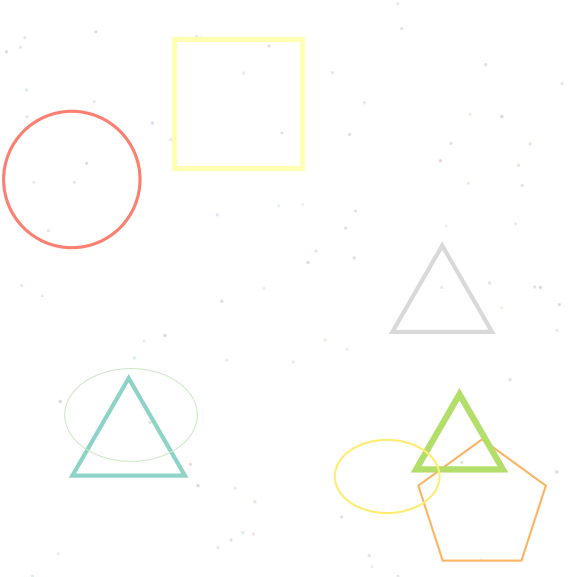[{"shape": "triangle", "thickness": 2, "radius": 0.56, "center": [0.223, 0.232]}, {"shape": "square", "thickness": 2.5, "radius": 0.56, "center": [0.412, 0.819]}, {"shape": "circle", "thickness": 1.5, "radius": 0.59, "center": [0.124, 0.688]}, {"shape": "pentagon", "thickness": 1, "radius": 0.58, "center": [0.835, 0.122]}, {"shape": "triangle", "thickness": 3, "radius": 0.43, "center": [0.796, 0.23]}, {"shape": "triangle", "thickness": 2, "radius": 0.5, "center": [0.766, 0.474]}, {"shape": "oval", "thickness": 0.5, "radius": 0.57, "center": [0.227, 0.281]}, {"shape": "oval", "thickness": 1, "radius": 0.45, "center": [0.67, 0.174]}]